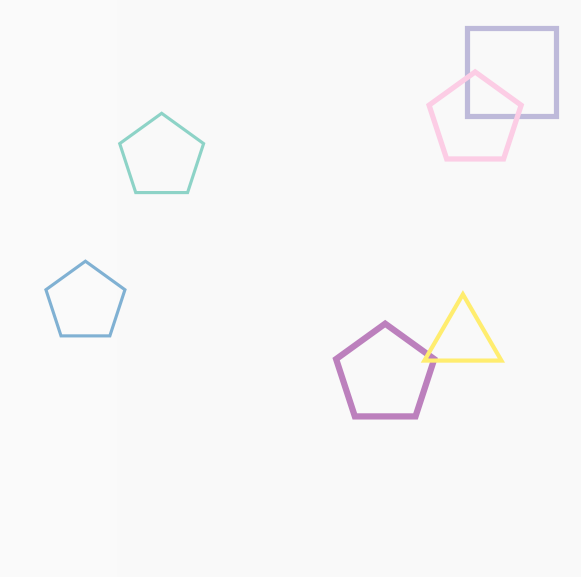[{"shape": "pentagon", "thickness": 1.5, "radius": 0.38, "center": [0.278, 0.727]}, {"shape": "square", "thickness": 2.5, "radius": 0.38, "center": [0.88, 0.875]}, {"shape": "pentagon", "thickness": 1.5, "radius": 0.36, "center": [0.147, 0.475]}, {"shape": "pentagon", "thickness": 2.5, "radius": 0.42, "center": [0.817, 0.791]}, {"shape": "pentagon", "thickness": 3, "radius": 0.44, "center": [0.663, 0.35]}, {"shape": "triangle", "thickness": 2, "radius": 0.38, "center": [0.796, 0.413]}]